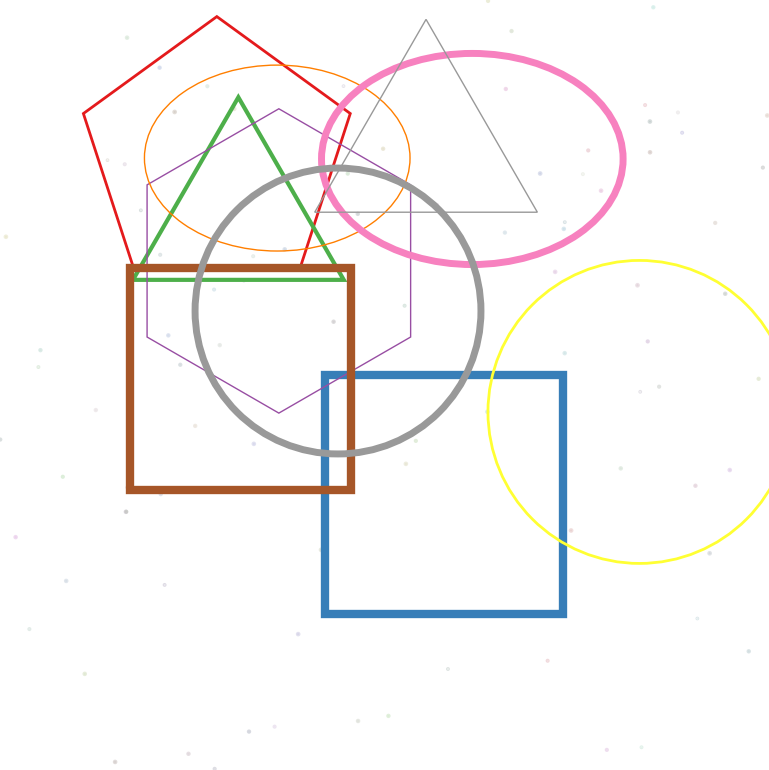[{"shape": "pentagon", "thickness": 1, "radius": 0.91, "center": [0.282, 0.796]}, {"shape": "square", "thickness": 3, "radius": 0.77, "center": [0.576, 0.358]}, {"shape": "triangle", "thickness": 1.5, "radius": 0.79, "center": [0.31, 0.716]}, {"shape": "hexagon", "thickness": 0.5, "radius": 0.99, "center": [0.362, 0.661]}, {"shape": "oval", "thickness": 0.5, "radius": 0.86, "center": [0.36, 0.795]}, {"shape": "circle", "thickness": 1, "radius": 0.98, "center": [0.83, 0.465]}, {"shape": "square", "thickness": 3, "radius": 0.72, "center": [0.312, 0.508]}, {"shape": "oval", "thickness": 2.5, "radius": 0.98, "center": [0.613, 0.794]}, {"shape": "circle", "thickness": 2.5, "radius": 0.93, "center": [0.439, 0.596]}, {"shape": "triangle", "thickness": 0.5, "radius": 0.83, "center": [0.553, 0.808]}]